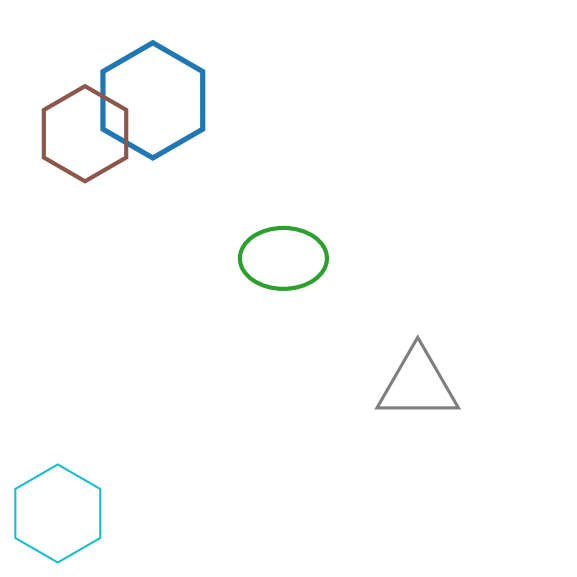[{"shape": "hexagon", "thickness": 2.5, "radius": 0.5, "center": [0.265, 0.825]}, {"shape": "oval", "thickness": 2, "radius": 0.38, "center": [0.491, 0.552]}, {"shape": "hexagon", "thickness": 2, "radius": 0.41, "center": [0.147, 0.768]}, {"shape": "triangle", "thickness": 1.5, "radius": 0.41, "center": [0.723, 0.334]}, {"shape": "hexagon", "thickness": 1, "radius": 0.42, "center": [0.1, 0.11]}]